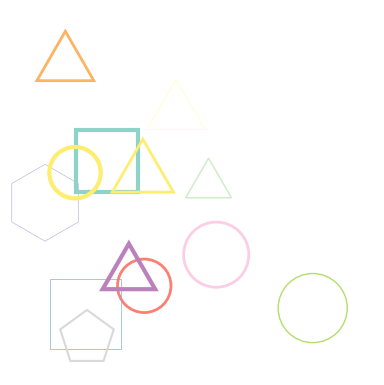[{"shape": "square", "thickness": 3, "radius": 0.4, "center": [0.278, 0.582]}, {"shape": "triangle", "thickness": 0.5, "radius": 0.43, "center": [0.457, 0.707]}, {"shape": "hexagon", "thickness": 0.5, "radius": 0.5, "center": [0.117, 0.473]}, {"shape": "circle", "thickness": 2, "radius": 0.35, "center": [0.375, 0.258]}, {"shape": "square", "thickness": 0.5, "radius": 0.46, "center": [0.222, 0.184]}, {"shape": "triangle", "thickness": 2, "radius": 0.43, "center": [0.17, 0.833]}, {"shape": "circle", "thickness": 1, "radius": 0.45, "center": [0.812, 0.2]}, {"shape": "circle", "thickness": 2, "radius": 0.42, "center": [0.562, 0.339]}, {"shape": "pentagon", "thickness": 1.5, "radius": 0.37, "center": [0.226, 0.122]}, {"shape": "triangle", "thickness": 3, "radius": 0.39, "center": [0.335, 0.288]}, {"shape": "triangle", "thickness": 1, "radius": 0.34, "center": [0.542, 0.521]}, {"shape": "circle", "thickness": 3, "radius": 0.33, "center": [0.195, 0.551]}, {"shape": "triangle", "thickness": 2, "radius": 0.46, "center": [0.371, 0.547]}]